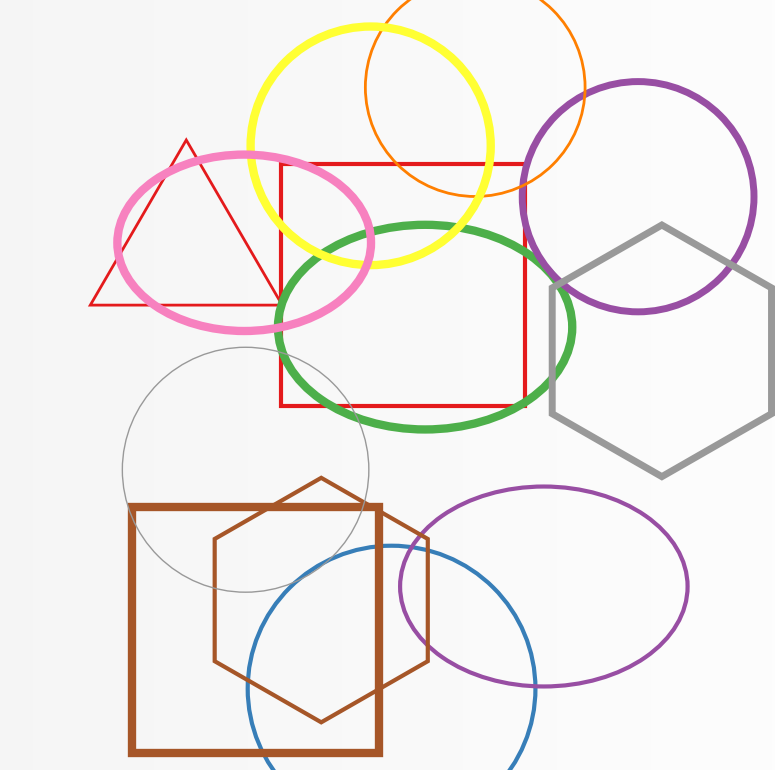[{"shape": "square", "thickness": 1.5, "radius": 0.79, "center": [0.52, 0.63]}, {"shape": "triangle", "thickness": 1, "radius": 0.71, "center": [0.24, 0.675]}, {"shape": "circle", "thickness": 1.5, "radius": 0.93, "center": [0.505, 0.106]}, {"shape": "oval", "thickness": 3, "radius": 0.95, "center": [0.549, 0.575]}, {"shape": "circle", "thickness": 2.5, "radius": 0.75, "center": [0.823, 0.745]}, {"shape": "oval", "thickness": 1.5, "radius": 0.93, "center": [0.702, 0.238]}, {"shape": "circle", "thickness": 1, "radius": 0.71, "center": [0.613, 0.887]}, {"shape": "circle", "thickness": 3, "radius": 0.77, "center": [0.478, 0.811]}, {"shape": "hexagon", "thickness": 1.5, "radius": 0.79, "center": [0.414, 0.221]}, {"shape": "square", "thickness": 3, "radius": 0.8, "center": [0.33, 0.182]}, {"shape": "oval", "thickness": 3, "radius": 0.82, "center": [0.315, 0.685]}, {"shape": "circle", "thickness": 0.5, "radius": 0.8, "center": [0.317, 0.39]}, {"shape": "hexagon", "thickness": 2.5, "radius": 0.82, "center": [0.854, 0.544]}]